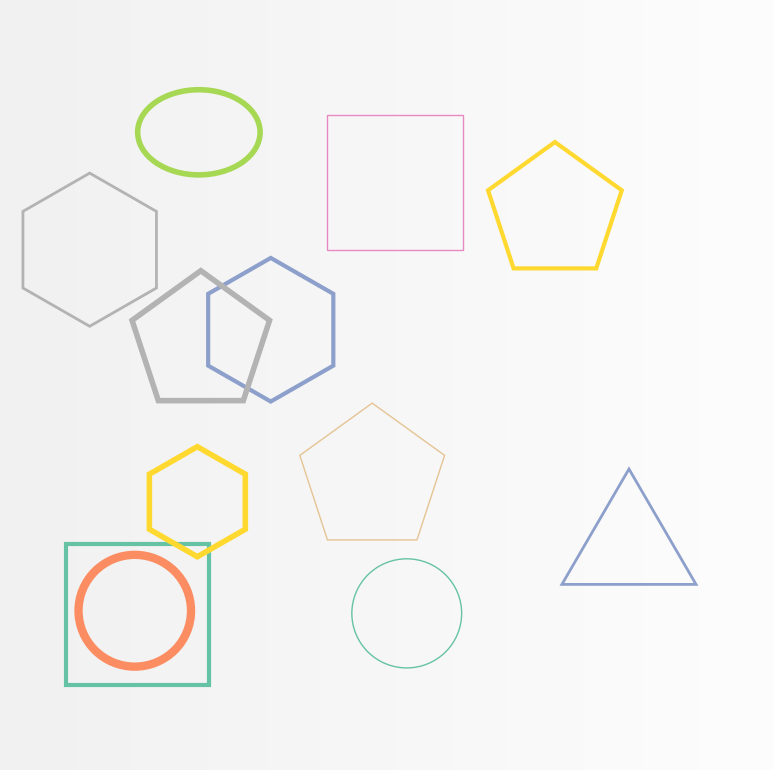[{"shape": "square", "thickness": 1.5, "radius": 0.46, "center": [0.178, 0.202]}, {"shape": "circle", "thickness": 0.5, "radius": 0.35, "center": [0.525, 0.203]}, {"shape": "circle", "thickness": 3, "radius": 0.36, "center": [0.174, 0.207]}, {"shape": "triangle", "thickness": 1, "radius": 0.5, "center": [0.812, 0.291]}, {"shape": "hexagon", "thickness": 1.5, "radius": 0.47, "center": [0.349, 0.572]}, {"shape": "square", "thickness": 0.5, "radius": 0.44, "center": [0.51, 0.763]}, {"shape": "oval", "thickness": 2, "radius": 0.39, "center": [0.257, 0.828]}, {"shape": "pentagon", "thickness": 1.5, "radius": 0.45, "center": [0.716, 0.725]}, {"shape": "hexagon", "thickness": 2, "radius": 0.36, "center": [0.255, 0.348]}, {"shape": "pentagon", "thickness": 0.5, "radius": 0.49, "center": [0.48, 0.378]}, {"shape": "hexagon", "thickness": 1, "radius": 0.5, "center": [0.116, 0.676]}, {"shape": "pentagon", "thickness": 2, "radius": 0.47, "center": [0.259, 0.555]}]